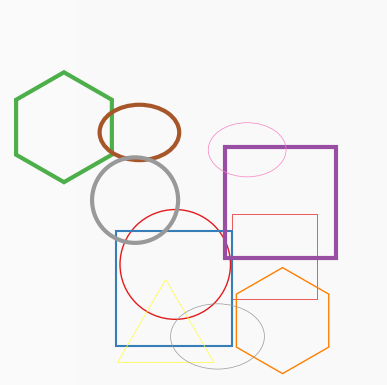[{"shape": "square", "thickness": 0.5, "radius": 0.55, "center": [0.708, 0.335]}, {"shape": "circle", "thickness": 1, "radius": 0.71, "center": [0.452, 0.313]}, {"shape": "square", "thickness": 1.5, "radius": 0.75, "center": [0.449, 0.251]}, {"shape": "hexagon", "thickness": 3, "radius": 0.71, "center": [0.165, 0.67]}, {"shape": "square", "thickness": 3, "radius": 0.72, "center": [0.723, 0.474]}, {"shape": "hexagon", "thickness": 1, "radius": 0.69, "center": [0.729, 0.167]}, {"shape": "triangle", "thickness": 0.5, "radius": 0.72, "center": [0.428, 0.13]}, {"shape": "oval", "thickness": 3, "radius": 0.51, "center": [0.36, 0.656]}, {"shape": "oval", "thickness": 0.5, "radius": 0.5, "center": [0.638, 0.611]}, {"shape": "circle", "thickness": 3, "radius": 0.56, "center": [0.349, 0.48]}, {"shape": "oval", "thickness": 0.5, "radius": 0.61, "center": [0.561, 0.126]}]